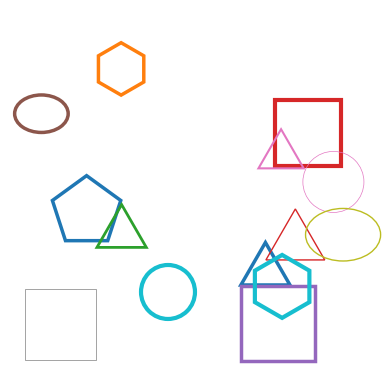[{"shape": "triangle", "thickness": 2.5, "radius": 0.37, "center": [0.689, 0.297]}, {"shape": "pentagon", "thickness": 2.5, "radius": 0.47, "center": [0.225, 0.45]}, {"shape": "hexagon", "thickness": 2.5, "radius": 0.34, "center": [0.315, 0.821]}, {"shape": "triangle", "thickness": 2, "radius": 0.37, "center": [0.316, 0.394]}, {"shape": "square", "thickness": 3, "radius": 0.42, "center": [0.8, 0.654]}, {"shape": "triangle", "thickness": 1, "radius": 0.44, "center": [0.767, 0.369]}, {"shape": "square", "thickness": 2.5, "radius": 0.48, "center": [0.722, 0.16]}, {"shape": "oval", "thickness": 2.5, "radius": 0.35, "center": [0.108, 0.705]}, {"shape": "triangle", "thickness": 1.5, "radius": 0.34, "center": [0.73, 0.597]}, {"shape": "circle", "thickness": 0.5, "radius": 0.4, "center": [0.866, 0.527]}, {"shape": "square", "thickness": 0.5, "radius": 0.46, "center": [0.156, 0.157]}, {"shape": "oval", "thickness": 1, "radius": 0.49, "center": [0.891, 0.39]}, {"shape": "circle", "thickness": 3, "radius": 0.35, "center": [0.436, 0.242]}, {"shape": "hexagon", "thickness": 3, "radius": 0.41, "center": [0.733, 0.256]}]